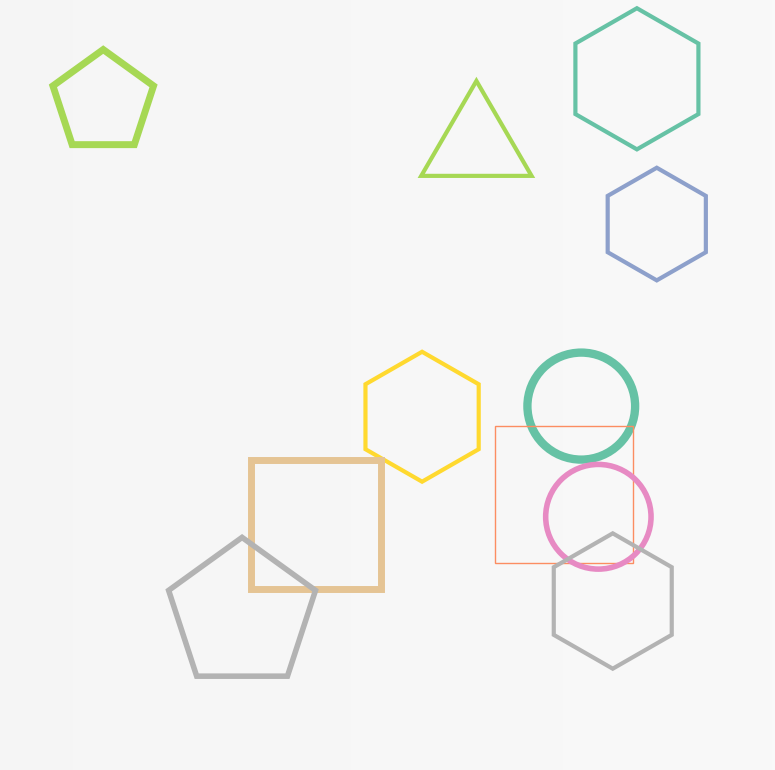[{"shape": "hexagon", "thickness": 1.5, "radius": 0.46, "center": [0.822, 0.898]}, {"shape": "circle", "thickness": 3, "radius": 0.35, "center": [0.75, 0.473]}, {"shape": "square", "thickness": 0.5, "radius": 0.44, "center": [0.728, 0.358]}, {"shape": "hexagon", "thickness": 1.5, "radius": 0.37, "center": [0.847, 0.709]}, {"shape": "circle", "thickness": 2, "radius": 0.34, "center": [0.772, 0.329]}, {"shape": "triangle", "thickness": 1.5, "radius": 0.41, "center": [0.615, 0.813]}, {"shape": "pentagon", "thickness": 2.5, "radius": 0.34, "center": [0.133, 0.867]}, {"shape": "hexagon", "thickness": 1.5, "radius": 0.42, "center": [0.545, 0.459]}, {"shape": "square", "thickness": 2.5, "radius": 0.42, "center": [0.408, 0.319]}, {"shape": "hexagon", "thickness": 1.5, "radius": 0.44, "center": [0.791, 0.219]}, {"shape": "pentagon", "thickness": 2, "radius": 0.5, "center": [0.312, 0.202]}]